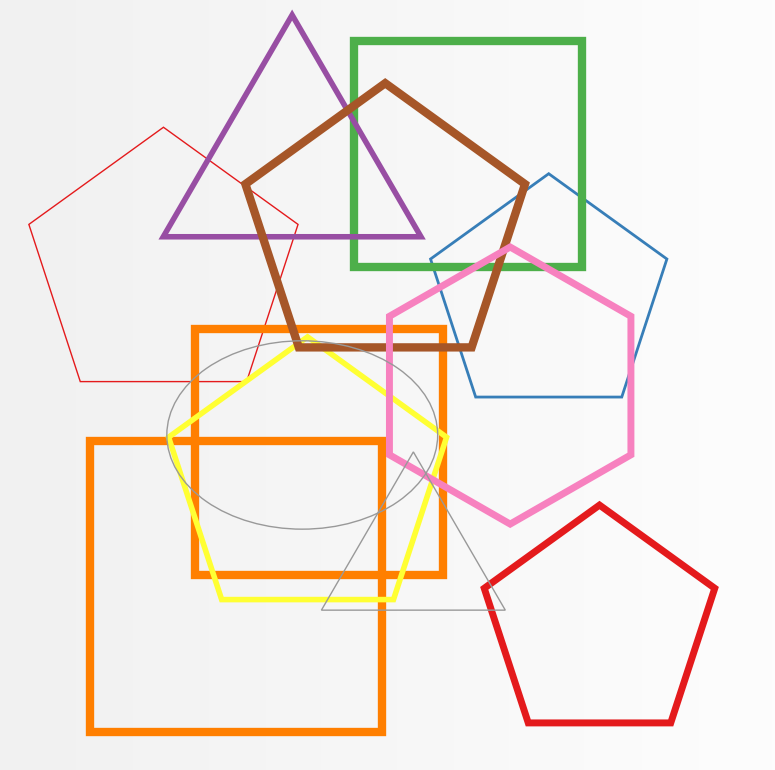[{"shape": "pentagon", "thickness": 2.5, "radius": 0.78, "center": [0.774, 0.188]}, {"shape": "pentagon", "thickness": 0.5, "radius": 0.91, "center": [0.211, 0.652]}, {"shape": "pentagon", "thickness": 1, "radius": 0.8, "center": [0.708, 0.614]}, {"shape": "square", "thickness": 3, "radius": 0.74, "center": [0.604, 0.8]}, {"shape": "triangle", "thickness": 2, "radius": 0.96, "center": [0.377, 0.789]}, {"shape": "square", "thickness": 3, "radius": 0.94, "center": [0.304, 0.238]}, {"shape": "square", "thickness": 3, "radius": 0.8, "center": [0.412, 0.413]}, {"shape": "pentagon", "thickness": 2, "radius": 0.94, "center": [0.397, 0.374]}, {"shape": "pentagon", "thickness": 3, "radius": 0.95, "center": [0.497, 0.702]}, {"shape": "hexagon", "thickness": 2.5, "radius": 0.9, "center": [0.658, 0.499]}, {"shape": "triangle", "thickness": 0.5, "radius": 0.68, "center": [0.533, 0.276]}, {"shape": "oval", "thickness": 0.5, "radius": 0.87, "center": [0.39, 0.435]}]